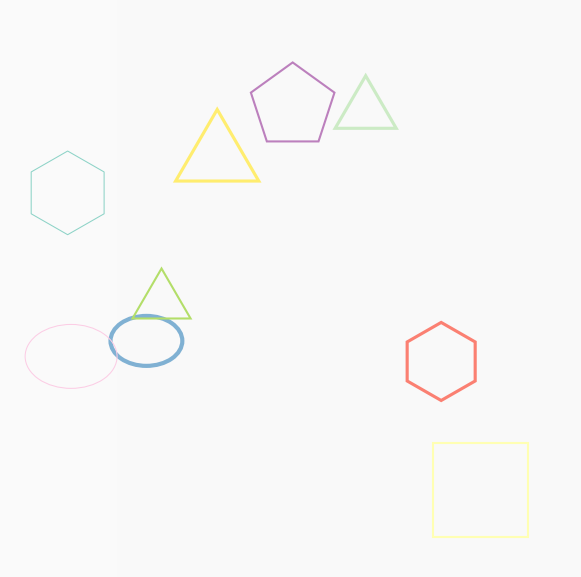[{"shape": "hexagon", "thickness": 0.5, "radius": 0.36, "center": [0.116, 0.665]}, {"shape": "square", "thickness": 1, "radius": 0.41, "center": [0.827, 0.151]}, {"shape": "hexagon", "thickness": 1.5, "radius": 0.34, "center": [0.759, 0.373]}, {"shape": "oval", "thickness": 2, "radius": 0.31, "center": [0.252, 0.409]}, {"shape": "triangle", "thickness": 1, "radius": 0.29, "center": [0.278, 0.476]}, {"shape": "oval", "thickness": 0.5, "radius": 0.4, "center": [0.122, 0.382]}, {"shape": "pentagon", "thickness": 1, "radius": 0.38, "center": [0.504, 0.815]}, {"shape": "triangle", "thickness": 1.5, "radius": 0.3, "center": [0.629, 0.807]}, {"shape": "triangle", "thickness": 1.5, "radius": 0.41, "center": [0.374, 0.727]}]